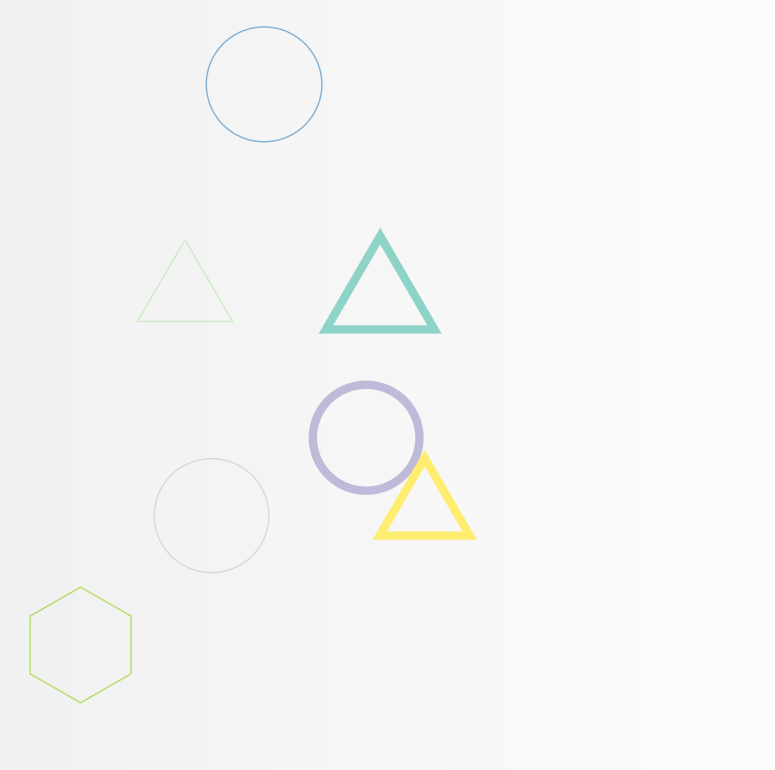[{"shape": "triangle", "thickness": 3, "radius": 0.4, "center": [0.491, 0.613]}, {"shape": "circle", "thickness": 3, "radius": 0.34, "center": [0.472, 0.432]}, {"shape": "circle", "thickness": 0.5, "radius": 0.37, "center": [0.341, 0.89]}, {"shape": "hexagon", "thickness": 0.5, "radius": 0.38, "center": [0.104, 0.162]}, {"shape": "circle", "thickness": 0.5, "radius": 0.37, "center": [0.273, 0.33]}, {"shape": "triangle", "thickness": 0.5, "radius": 0.35, "center": [0.239, 0.618]}, {"shape": "triangle", "thickness": 3, "radius": 0.34, "center": [0.548, 0.338]}]